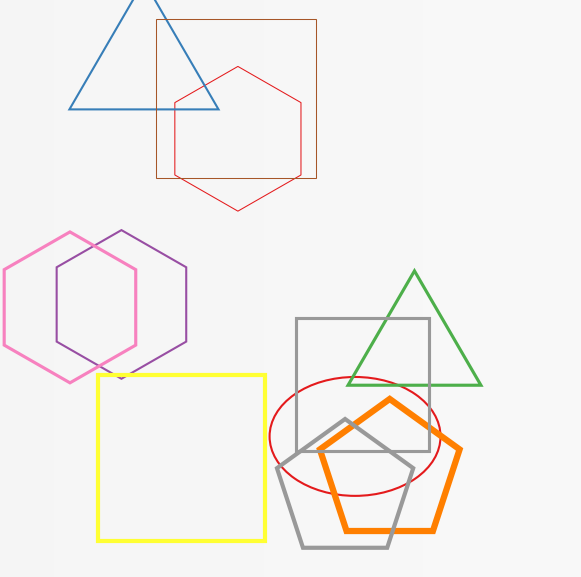[{"shape": "hexagon", "thickness": 0.5, "radius": 0.63, "center": [0.409, 0.759]}, {"shape": "oval", "thickness": 1, "radius": 0.74, "center": [0.611, 0.243]}, {"shape": "triangle", "thickness": 1, "radius": 0.74, "center": [0.248, 0.884]}, {"shape": "triangle", "thickness": 1.5, "radius": 0.66, "center": [0.713, 0.398]}, {"shape": "hexagon", "thickness": 1, "radius": 0.64, "center": [0.209, 0.472]}, {"shape": "pentagon", "thickness": 3, "radius": 0.63, "center": [0.671, 0.182]}, {"shape": "square", "thickness": 2, "radius": 0.72, "center": [0.312, 0.205]}, {"shape": "square", "thickness": 0.5, "radius": 0.69, "center": [0.406, 0.829]}, {"shape": "hexagon", "thickness": 1.5, "radius": 0.65, "center": [0.12, 0.467]}, {"shape": "pentagon", "thickness": 2, "radius": 0.62, "center": [0.594, 0.15]}, {"shape": "square", "thickness": 1.5, "radius": 0.58, "center": [0.624, 0.333]}]